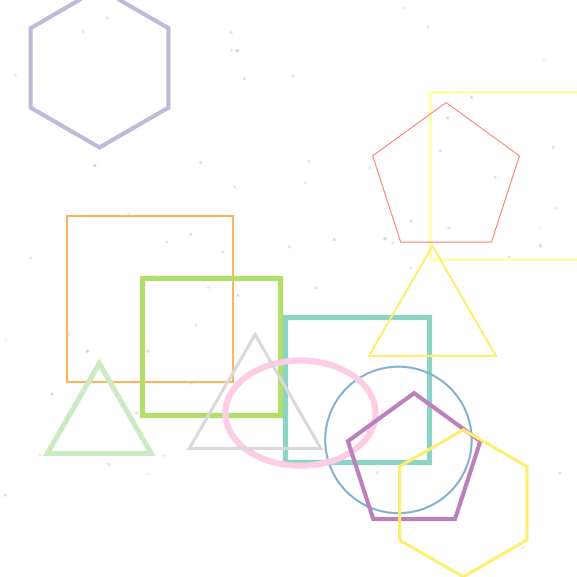[{"shape": "square", "thickness": 2.5, "radius": 0.63, "center": [0.619, 0.324]}, {"shape": "square", "thickness": 1.5, "radius": 0.72, "center": [0.888, 0.695]}, {"shape": "hexagon", "thickness": 2, "radius": 0.69, "center": [0.172, 0.882]}, {"shape": "pentagon", "thickness": 0.5, "radius": 0.67, "center": [0.772, 0.688]}, {"shape": "circle", "thickness": 1, "radius": 0.63, "center": [0.69, 0.237]}, {"shape": "square", "thickness": 1, "radius": 0.72, "center": [0.26, 0.481]}, {"shape": "square", "thickness": 2.5, "radius": 0.59, "center": [0.365, 0.399]}, {"shape": "oval", "thickness": 3, "radius": 0.65, "center": [0.52, 0.284]}, {"shape": "triangle", "thickness": 1.5, "radius": 0.66, "center": [0.442, 0.288]}, {"shape": "pentagon", "thickness": 2, "radius": 0.6, "center": [0.717, 0.198]}, {"shape": "triangle", "thickness": 2.5, "radius": 0.52, "center": [0.172, 0.266]}, {"shape": "hexagon", "thickness": 1.5, "radius": 0.64, "center": [0.802, 0.128]}, {"shape": "triangle", "thickness": 1, "radius": 0.63, "center": [0.749, 0.446]}]